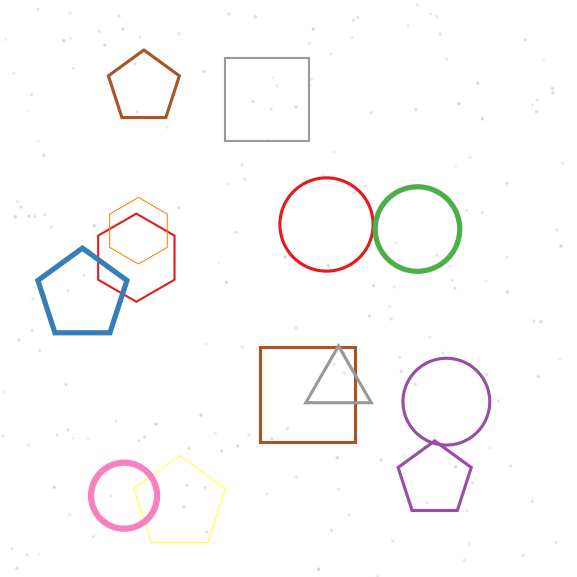[{"shape": "circle", "thickness": 1.5, "radius": 0.4, "center": [0.565, 0.61]}, {"shape": "hexagon", "thickness": 1, "radius": 0.38, "center": [0.236, 0.553]}, {"shape": "pentagon", "thickness": 2.5, "radius": 0.41, "center": [0.143, 0.488]}, {"shape": "circle", "thickness": 2.5, "radius": 0.37, "center": [0.723, 0.603]}, {"shape": "circle", "thickness": 1.5, "radius": 0.38, "center": [0.773, 0.304]}, {"shape": "pentagon", "thickness": 1.5, "radius": 0.33, "center": [0.753, 0.169]}, {"shape": "hexagon", "thickness": 0.5, "radius": 0.29, "center": [0.24, 0.6]}, {"shape": "pentagon", "thickness": 0.5, "radius": 0.42, "center": [0.311, 0.127]}, {"shape": "square", "thickness": 1.5, "radius": 0.41, "center": [0.533, 0.316]}, {"shape": "pentagon", "thickness": 1.5, "radius": 0.32, "center": [0.249, 0.848]}, {"shape": "circle", "thickness": 3, "radius": 0.29, "center": [0.215, 0.141]}, {"shape": "square", "thickness": 1, "radius": 0.36, "center": [0.462, 0.826]}, {"shape": "triangle", "thickness": 1.5, "radius": 0.33, "center": [0.586, 0.335]}]